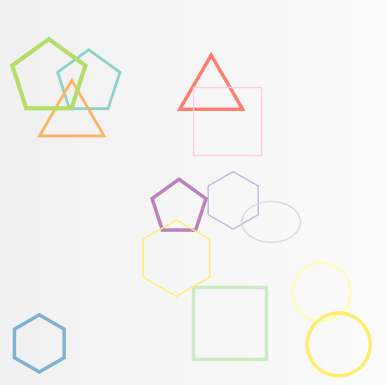[{"shape": "pentagon", "thickness": 2, "radius": 0.42, "center": [0.229, 0.786]}, {"shape": "circle", "thickness": 1.5, "radius": 0.38, "center": [0.829, 0.242]}, {"shape": "hexagon", "thickness": 1, "radius": 0.37, "center": [0.602, 0.48]}, {"shape": "triangle", "thickness": 2.5, "radius": 0.47, "center": [0.545, 0.763]}, {"shape": "hexagon", "thickness": 2.5, "radius": 0.37, "center": [0.101, 0.108]}, {"shape": "triangle", "thickness": 2, "radius": 0.48, "center": [0.185, 0.695]}, {"shape": "pentagon", "thickness": 3, "radius": 0.5, "center": [0.126, 0.799]}, {"shape": "square", "thickness": 1, "radius": 0.44, "center": [0.587, 0.685]}, {"shape": "oval", "thickness": 1, "radius": 0.38, "center": [0.7, 0.423]}, {"shape": "pentagon", "thickness": 2.5, "radius": 0.37, "center": [0.462, 0.461]}, {"shape": "square", "thickness": 2.5, "radius": 0.47, "center": [0.591, 0.161]}, {"shape": "hexagon", "thickness": 1, "radius": 0.49, "center": [0.455, 0.329]}, {"shape": "circle", "thickness": 2.5, "radius": 0.41, "center": [0.874, 0.105]}]